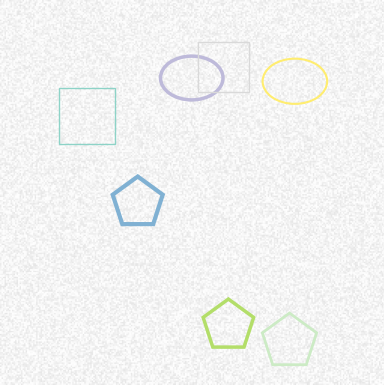[{"shape": "square", "thickness": 1, "radius": 0.36, "center": [0.226, 0.698]}, {"shape": "oval", "thickness": 2.5, "radius": 0.41, "center": [0.498, 0.797]}, {"shape": "pentagon", "thickness": 3, "radius": 0.34, "center": [0.358, 0.473]}, {"shape": "pentagon", "thickness": 2.5, "radius": 0.34, "center": [0.593, 0.154]}, {"shape": "square", "thickness": 1, "radius": 0.33, "center": [0.581, 0.826]}, {"shape": "pentagon", "thickness": 2, "radius": 0.37, "center": [0.752, 0.113]}, {"shape": "oval", "thickness": 1.5, "radius": 0.42, "center": [0.766, 0.789]}]